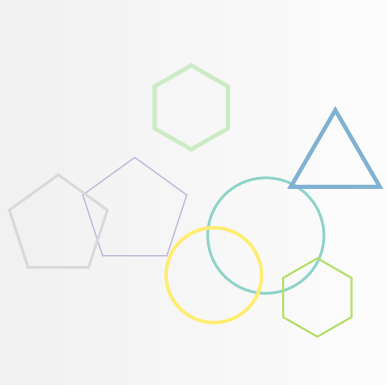[{"shape": "circle", "thickness": 2, "radius": 0.75, "center": [0.686, 0.388]}, {"shape": "pentagon", "thickness": 1, "radius": 0.71, "center": [0.348, 0.45]}, {"shape": "triangle", "thickness": 3, "radius": 0.66, "center": [0.865, 0.581]}, {"shape": "hexagon", "thickness": 1.5, "radius": 0.51, "center": [0.819, 0.227]}, {"shape": "pentagon", "thickness": 2, "radius": 0.66, "center": [0.151, 0.413]}, {"shape": "hexagon", "thickness": 3, "radius": 0.55, "center": [0.494, 0.721]}, {"shape": "circle", "thickness": 2.5, "radius": 0.62, "center": [0.552, 0.285]}]